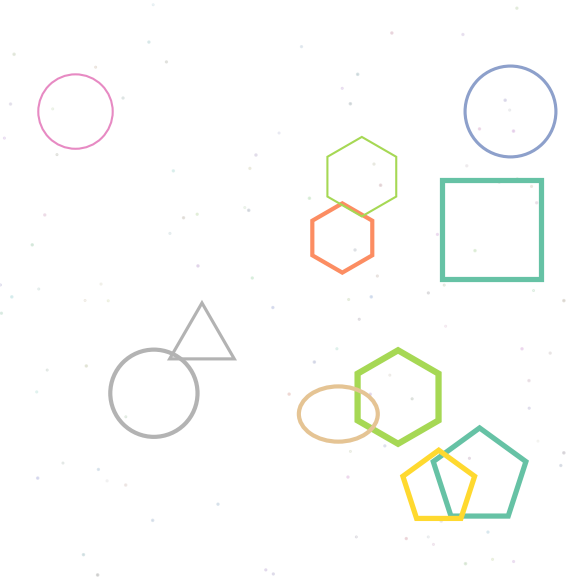[{"shape": "square", "thickness": 2.5, "radius": 0.43, "center": [0.851, 0.602]}, {"shape": "pentagon", "thickness": 2.5, "radius": 0.42, "center": [0.83, 0.174]}, {"shape": "hexagon", "thickness": 2, "radius": 0.3, "center": [0.593, 0.587]}, {"shape": "circle", "thickness": 1.5, "radius": 0.39, "center": [0.884, 0.806]}, {"shape": "circle", "thickness": 1, "radius": 0.32, "center": [0.131, 0.806]}, {"shape": "hexagon", "thickness": 3, "radius": 0.4, "center": [0.689, 0.312]}, {"shape": "hexagon", "thickness": 1, "radius": 0.34, "center": [0.627, 0.693]}, {"shape": "pentagon", "thickness": 2.5, "radius": 0.33, "center": [0.76, 0.154]}, {"shape": "oval", "thickness": 2, "radius": 0.34, "center": [0.586, 0.282]}, {"shape": "triangle", "thickness": 1.5, "radius": 0.32, "center": [0.35, 0.41]}, {"shape": "circle", "thickness": 2, "radius": 0.38, "center": [0.267, 0.318]}]